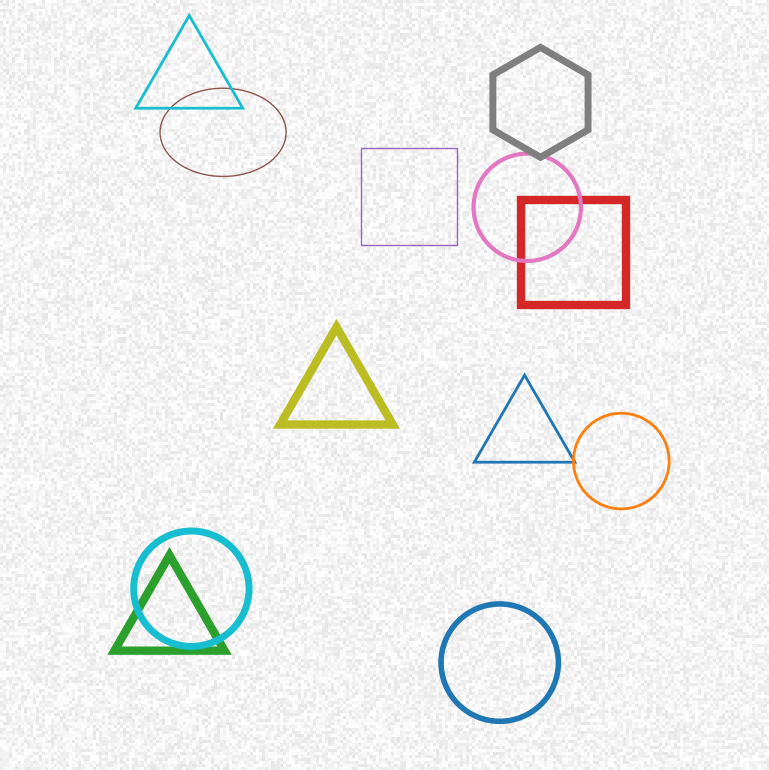[{"shape": "circle", "thickness": 2, "radius": 0.38, "center": [0.649, 0.139]}, {"shape": "triangle", "thickness": 1, "radius": 0.38, "center": [0.681, 0.437]}, {"shape": "circle", "thickness": 1, "radius": 0.31, "center": [0.807, 0.401]}, {"shape": "triangle", "thickness": 3, "radius": 0.41, "center": [0.22, 0.196]}, {"shape": "square", "thickness": 3, "radius": 0.34, "center": [0.745, 0.672]}, {"shape": "square", "thickness": 0.5, "radius": 0.31, "center": [0.532, 0.745]}, {"shape": "oval", "thickness": 0.5, "radius": 0.41, "center": [0.29, 0.828]}, {"shape": "circle", "thickness": 1.5, "radius": 0.35, "center": [0.685, 0.731]}, {"shape": "hexagon", "thickness": 2.5, "radius": 0.36, "center": [0.702, 0.867]}, {"shape": "triangle", "thickness": 3, "radius": 0.42, "center": [0.437, 0.491]}, {"shape": "triangle", "thickness": 1, "radius": 0.4, "center": [0.246, 0.9]}, {"shape": "circle", "thickness": 2.5, "radius": 0.37, "center": [0.249, 0.235]}]